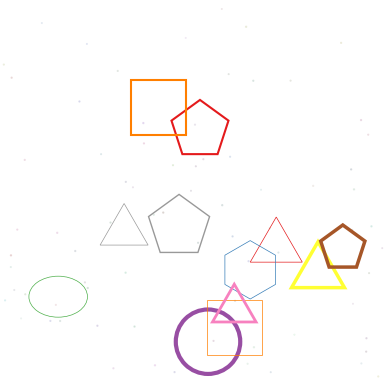[{"shape": "triangle", "thickness": 0.5, "radius": 0.39, "center": [0.718, 0.358]}, {"shape": "pentagon", "thickness": 1.5, "radius": 0.39, "center": [0.519, 0.663]}, {"shape": "hexagon", "thickness": 0.5, "radius": 0.38, "center": [0.65, 0.299]}, {"shape": "oval", "thickness": 0.5, "radius": 0.38, "center": [0.151, 0.229]}, {"shape": "circle", "thickness": 3, "radius": 0.42, "center": [0.54, 0.112]}, {"shape": "square", "thickness": 1.5, "radius": 0.36, "center": [0.412, 0.721]}, {"shape": "square", "thickness": 0.5, "radius": 0.36, "center": [0.61, 0.148]}, {"shape": "triangle", "thickness": 2.5, "radius": 0.4, "center": [0.826, 0.293]}, {"shape": "pentagon", "thickness": 2.5, "radius": 0.3, "center": [0.89, 0.355]}, {"shape": "triangle", "thickness": 2, "radius": 0.33, "center": [0.608, 0.196]}, {"shape": "triangle", "thickness": 0.5, "radius": 0.36, "center": [0.322, 0.399]}, {"shape": "pentagon", "thickness": 1, "radius": 0.42, "center": [0.465, 0.412]}]